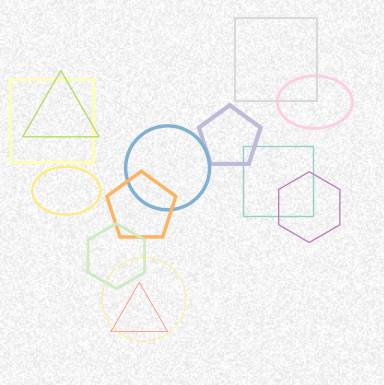[{"shape": "square", "thickness": 1, "radius": 0.46, "center": [0.721, 0.53]}, {"shape": "square", "thickness": 2, "radius": 0.54, "center": [0.132, 0.687]}, {"shape": "pentagon", "thickness": 3, "radius": 0.42, "center": [0.597, 0.642]}, {"shape": "triangle", "thickness": 0.5, "radius": 0.43, "center": [0.362, 0.181]}, {"shape": "circle", "thickness": 2.5, "radius": 0.54, "center": [0.435, 0.564]}, {"shape": "pentagon", "thickness": 2.5, "radius": 0.47, "center": [0.367, 0.461]}, {"shape": "triangle", "thickness": 1, "radius": 0.57, "center": [0.158, 0.702]}, {"shape": "oval", "thickness": 2, "radius": 0.49, "center": [0.818, 0.735]}, {"shape": "square", "thickness": 1.5, "radius": 0.54, "center": [0.717, 0.845]}, {"shape": "hexagon", "thickness": 1, "radius": 0.46, "center": [0.803, 0.462]}, {"shape": "hexagon", "thickness": 2, "radius": 0.42, "center": [0.302, 0.335]}, {"shape": "circle", "thickness": 0.5, "radius": 0.54, "center": [0.374, 0.223]}, {"shape": "oval", "thickness": 1.5, "radius": 0.44, "center": [0.172, 0.505]}]